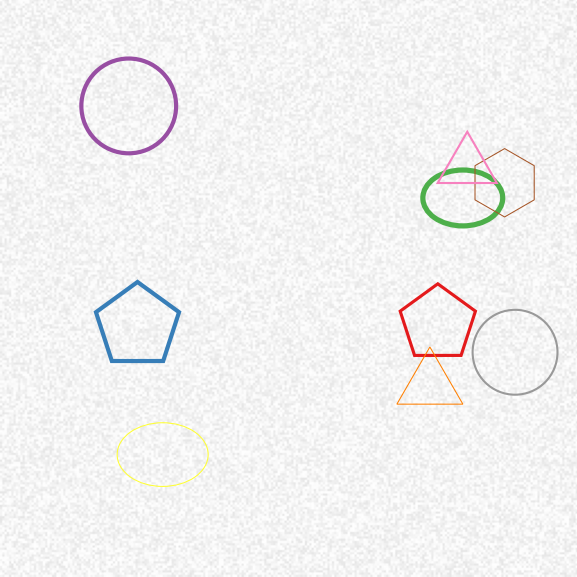[{"shape": "pentagon", "thickness": 1.5, "radius": 0.34, "center": [0.758, 0.439]}, {"shape": "pentagon", "thickness": 2, "radius": 0.38, "center": [0.238, 0.435]}, {"shape": "oval", "thickness": 2.5, "radius": 0.35, "center": [0.801, 0.656]}, {"shape": "circle", "thickness": 2, "radius": 0.41, "center": [0.223, 0.816]}, {"shape": "triangle", "thickness": 0.5, "radius": 0.33, "center": [0.744, 0.332]}, {"shape": "oval", "thickness": 0.5, "radius": 0.39, "center": [0.282, 0.212]}, {"shape": "hexagon", "thickness": 0.5, "radius": 0.3, "center": [0.874, 0.683]}, {"shape": "triangle", "thickness": 1, "radius": 0.3, "center": [0.809, 0.712]}, {"shape": "circle", "thickness": 1, "radius": 0.37, "center": [0.892, 0.389]}]